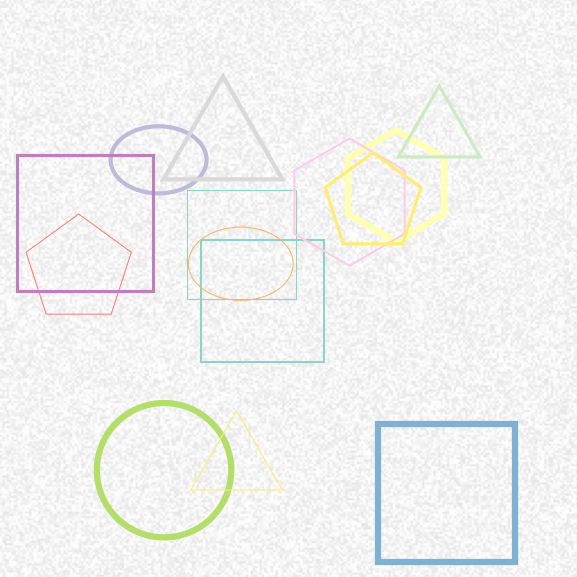[{"shape": "square", "thickness": 0.5, "radius": 0.47, "center": [0.419, 0.576]}, {"shape": "square", "thickness": 1, "radius": 0.53, "center": [0.455, 0.478]}, {"shape": "hexagon", "thickness": 3, "radius": 0.48, "center": [0.686, 0.677]}, {"shape": "oval", "thickness": 2, "radius": 0.42, "center": [0.275, 0.722]}, {"shape": "pentagon", "thickness": 0.5, "radius": 0.48, "center": [0.136, 0.533]}, {"shape": "square", "thickness": 3, "radius": 0.6, "center": [0.773, 0.145]}, {"shape": "oval", "thickness": 0.5, "radius": 0.45, "center": [0.417, 0.542]}, {"shape": "circle", "thickness": 3, "radius": 0.58, "center": [0.284, 0.185]}, {"shape": "hexagon", "thickness": 1, "radius": 0.55, "center": [0.605, 0.649]}, {"shape": "triangle", "thickness": 2, "radius": 0.59, "center": [0.386, 0.748]}, {"shape": "square", "thickness": 1.5, "radius": 0.59, "center": [0.147, 0.613]}, {"shape": "triangle", "thickness": 1.5, "radius": 0.41, "center": [0.761, 0.768]}, {"shape": "pentagon", "thickness": 1.5, "radius": 0.44, "center": [0.646, 0.647]}, {"shape": "triangle", "thickness": 0.5, "radius": 0.46, "center": [0.41, 0.196]}]